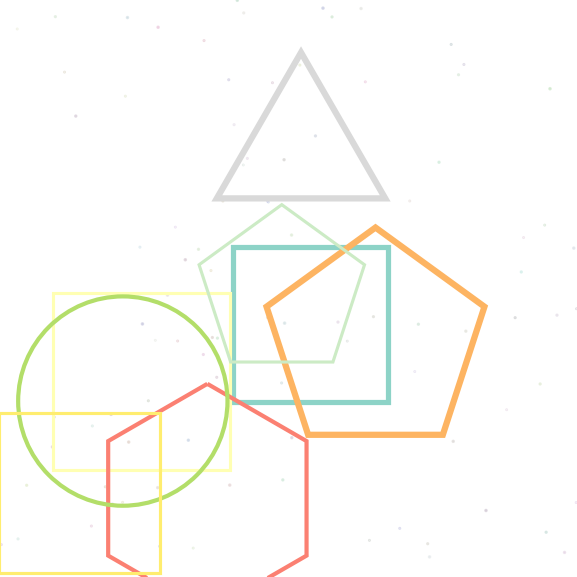[{"shape": "square", "thickness": 2.5, "radius": 0.67, "center": [0.538, 0.437]}, {"shape": "square", "thickness": 1.5, "radius": 0.77, "center": [0.246, 0.338]}, {"shape": "hexagon", "thickness": 2, "radius": 0.99, "center": [0.359, 0.136]}, {"shape": "pentagon", "thickness": 3, "radius": 0.99, "center": [0.65, 0.407]}, {"shape": "circle", "thickness": 2, "radius": 0.91, "center": [0.213, 0.305]}, {"shape": "triangle", "thickness": 3, "radius": 0.84, "center": [0.521, 0.74]}, {"shape": "pentagon", "thickness": 1.5, "radius": 0.75, "center": [0.488, 0.494]}, {"shape": "square", "thickness": 1.5, "radius": 0.69, "center": [0.138, 0.146]}]